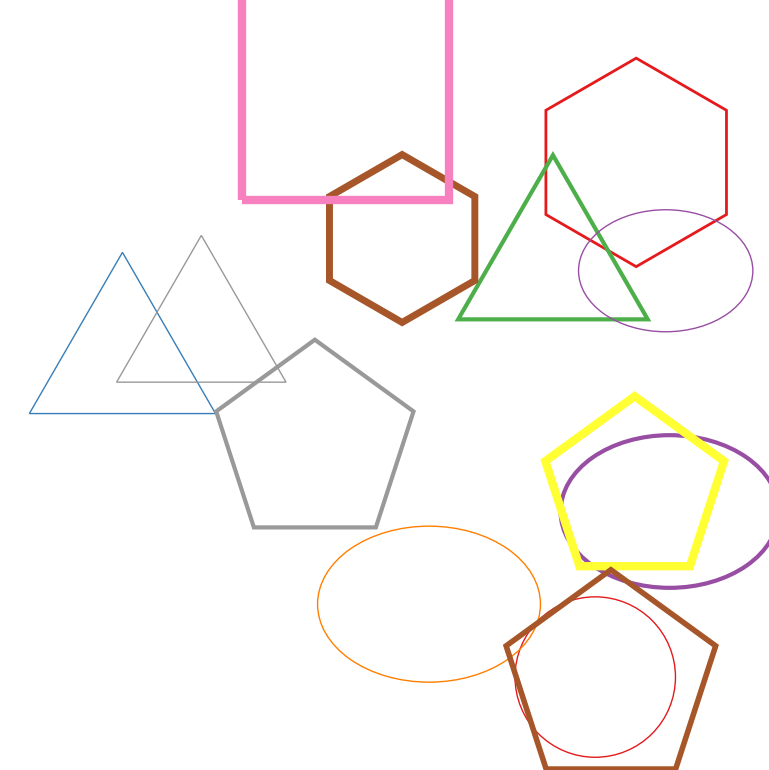[{"shape": "circle", "thickness": 0.5, "radius": 0.52, "center": [0.773, 0.121]}, {"shape": "hexagon", "thickness": 1, "radius": 0.68, "center": [0.826, 0.789]}, {"shape": "triangle", "thickness": 0.5, "radius": 0.7, "center": [0.159, 0.533]}, {"shape": "triangle", "thickness": 1.5, "radius": 0.71, "center": [0.718, 0.656]}, {"shape": "oval", "thickness": 0.5, "radius": 0.57, "center": [0.865, 0.648]}, {"shape": "oval", "thickness": 1.5, "radius": 0.71, "center": [0.87, 0.336]}, {"shape": "oval", "thickness": 0.5, "radius": 0.72, "center": [0.557, 0.215]}, {"shape": "pentagon", "thickness": 3, "radius": 0.61, "center": [0.824, 0.363]}, {"shape": "pentagon", "thickness": 2, "radius": 0.72, "center": [0.793, 0.117]}, {"shape": "hexagon", "thickness": 2.5, "radius": 0.55, "center": [0.522, 0.69]}, {"shape": "square", "thickness": 3, "radius": 0.67, "center": [0.449, 0.874]}, {"shape": "triangle", "thickness": 0.5, "radius": 0.64, "center": [0.261, 0.567]}, {"shape": "pentagon", "thickness": 1.5, "radius": 0.67, "center": [0.409, 0.424]}]